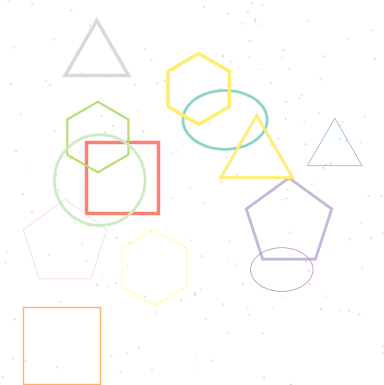[{"shape": "oval", "thickness": 2, "radius": 0.55, "center": [0.585, 0.689]}, {"shape": "hexagon", "thickness": 1, "radius": 0.49, "center": [0.401, 0.305]}, {"shape": "pentagon", "thickness": 2, "radius": 0.58, "center": [0.751, 0.421]}, {"shape": "square", "thickness": 2.5, "radius": 0.46, "center": [0.317, 0.539]}, {"shape": "triangle", "thickness": 0.5, "radius": 0.41, "center": [0.869, 0.611]}, {"shape": "square", "thickness": 1, "radius": 0.5, "center": [0.159, 0.102]}, {"shape": "hexagon", "thickness": 1.5, "radius": 0.46, "center": [0.254, 0.644]}, {"shape": "pentagon", "thickness": 0.5, "radius": 0.57, "center": [0.169, 0.368]}, {"shape": "triangle", "thickness": 2.5, "radius": 0.48, "center": [0.252, 0.852]}, {"shape": "oval", "thickness": 0.5, "radius": 0.41, "center": [0.732, 0.3]}, {"shape": "circle", "thickness": 2, "radius": 0.59, "center": [0.259, 0.532]}, {"shape": "triangle", "thickness": 2, "radius": 0.54, "center": [0.667, 0.593]}, {"shape": "hexagon", "thickness": 2.5, "radius": 0.46, "center": [0.516, 0.769]}]